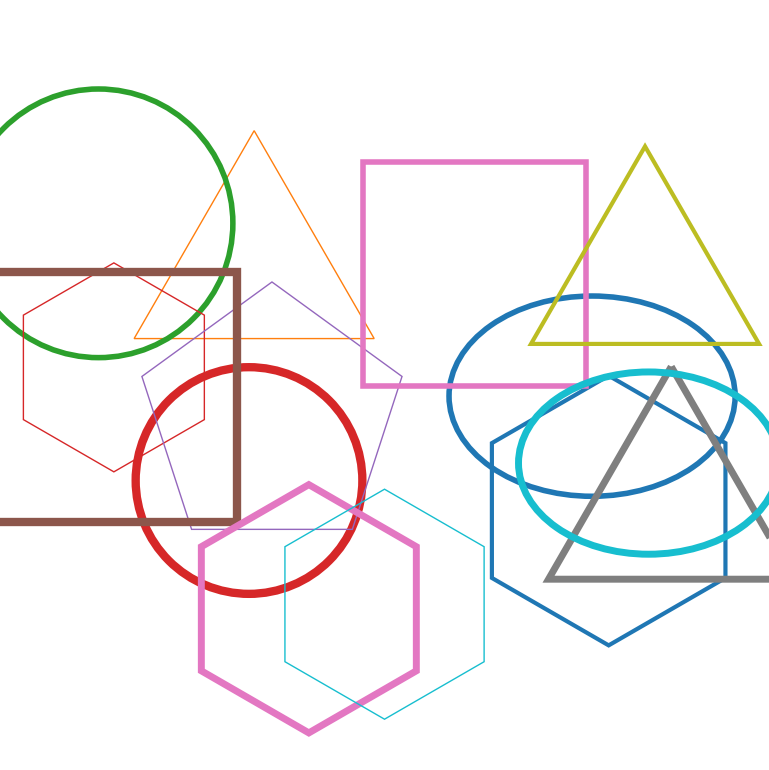[{"shape": "oval", "thickness": 2, "radius": 0.93, "center": [0.769, 0.486]}, {"shape": "hexagon", "thickness": 1.5, "radius": 0.88, "center": [0.79, 0.337]}, {"shape": "triangle", "thickness": 0.5, "radius": 0.9, "center": [0.33, 0.65]}, {"shape": "circle", "thickness": 2, "radius": 0.87, "center": [0.128, 0.71]}, {"shape": "hexagon", "thickness": 0.5, "radius": 0.68, "center": [0.148, 0.523]}, {"shape": "circle", "thickness": 3, "radius": 0.74, "center": [0.323, 0.376]}, {"shape": "pentagon", "thickness": 0.5, "radius": 0.89, "center": [0.353, 0.456]}, {"shape": "square", "thickness": 3, "radius": 0.81, "center": [0.146, 0.485]}, {"shape": "hexagon", "thickness": 2.5, "radius": 0.81, "center": [0.401, 0.209]}, {"shape": "square", "thickness": 2, "radius": 0.73, "center": [0.616, 0.644]}, {"shape": "triangle", "thickness": 2.5, "radius": 0.92, "center": [0.872, 0.34]}, {"shape": "triangle", "thickness": 1.5, "radius": 0.86, "center": [0.838, 0.639]}, {"shape": "oval", "thickness": 2.5, "radius": 0.85, "center": [0.842, 0.399]}, {"shape": "hexagon", "thickness": 0.5, "radius": 0.75, "center": [0.499, 0.215]}]